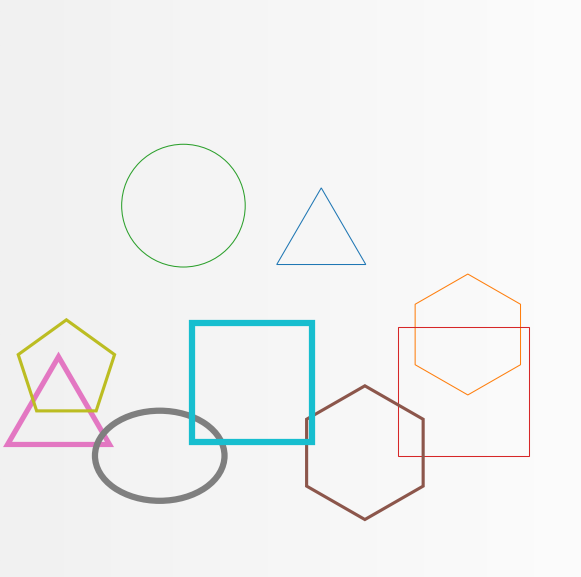[{"shape": "triangle", "thickness": 0.5, "radius": 0.44, "center": [0.553, 0.585]}, {"shape": "hexagon", "thickness": 0.5, "radius": 0.52, "center": [0.805, 0.42]}, {"shape": "circle", "thickness": 0.5, "radius": 0.53, "center": [0.316, 0.643]}, {"shape": "square", "thickness": 0.5, "radius": 0.56, "center": [0.797, 0.321]}, {"shape": "hexagon", "thickness": 1.5, "radius": 0.58, "center": [0.628, 0.215]}, {"shape": "triangle", "thickness": 2.5, "radius": 0.51, "center": [0.101, 0.28]}, {"shape": "oval", "thickness": 3, "radius": 0.56, "center": [0.275, 0.21]}, {"shape": "pentagon", "thickness": 1.5, "radius": 0.44, "center": [0.114, 0.358]}, {"shape": "square", "thickness": 3, "radius": 0.52, "center": [0.433, 0.337]}]